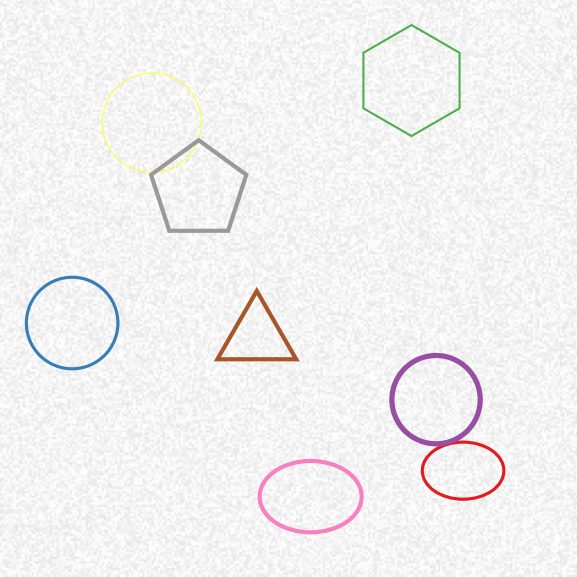[{"shape": "oval", "thickness": 1.5, "radius": 0.35, "center": [0.802, 0.184]}, {"shape": "circle", "thickness": 1.5, "radius": 0.4, "center": [0.125, 0.44]}, {"shape": "hexagon", "thickness": 1, "radius": 0.48, "center": [0.713, 0.86]}, {"shape": "circle", "thickness": 2.5, "radius": 0.38, "center": [0.755, 0.307]}, {"shape": "circle", "thickness": 0.5, "radius": 0.43, "center": [0.263, 0.787]}, {"shape": "triangle", "thickness": 2, "radius": 0.39, "center": [0.445, 0.416]}, {"shape": "oval", "thickness": 2, "radius": 0.44, "center": [0.538, 0.139]}, {"shape": "pentagon", "thickness": 2, "radius": 0.43, "center": [0.344, 0.67]}]